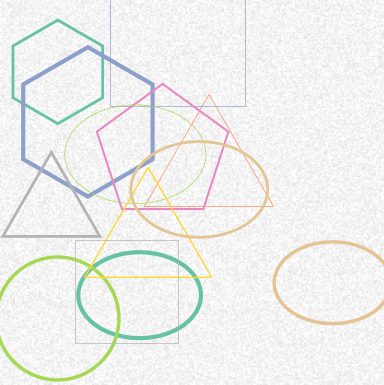[{"shape": "hexagon", "thickness": 2, "radius": 0.67, "center": [0.15, 0.813]}, {"shape": "oval", "thickness": 3, "radius": 0.8, "center": [0.363, 0.233]}, {"shape": "triangle", "thickness": 0.5, "radius": 0.97, "center": [0.543, 0.56]}, {"shape": "hexagon", "thickness": 3, "radius": 0.97, "center": [0.228, 0.684]}, {"shape": "square", "thickness": 0.5, "radius": 0.87, "center": [0.461, 0.898]}, {"shape": "pentagon", "thickness": 1.5, "radius": 0.9, "center": [0.422, 0.602]}, {"shape": "circle", "thickness": 2.5, "radius": 0.8, "center": [0.149, 0.173]}, {"shape": "oval", "thickness": 0.5, "radius": 0.92, "center": [0.352, 0.599]}, {"shape": "triangle", "thickness": 1, "radius": 0.95, "center": [0.385, 0.375]}, {"shape": "oval", "thickness": 2, "radius": 0.89, "center": [0.518, 0.508]}, {"shape": "oval", "thickness": 2.5, "radius": 0.76, "center": [0.864, 0.266]}, {"shape": "triangle", "thickness": 2, "radius": 0.73, "center": [0.133, 0.459]}, {"shape": "square", "thickness": 0.5, "radius": 0.67, "center": [0.329, 0.244]}]